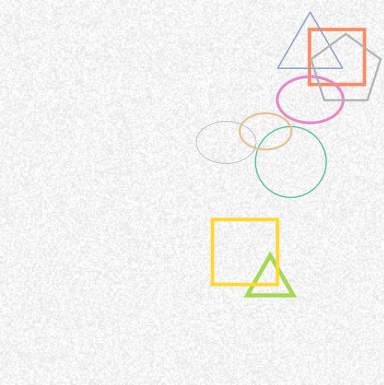[{"shape": "circle", "thickness": 1, "radius": 0.46, "center": [0.755, 0.579]}, {"shape": "square", "thickness": 2.5, "radius": 0.36, "center": [0.874, 0.852]}, {"shape": "triangle", "thickness": 1, "radius": 0.49, "center": [0.806, 0.871]}, {"shape": "oval", "thickness": 2, "radius": 0.43, "center": [0.806, 0.741]}, {"shape": "triangle", "thickness": 3, "radius": 0.35, "center": [0.702, 0.267]}, {"shape": "square", "thickness": 2.5, "radius": 0.42, "center": [0.635, 0.346]}, {"shape": "oval", "thickness": 1.5, "radius": 0.34, "center": [0.69, 0.659]}, {"shape": "oval", "thickness": 0.5, "radius": 0.39, "center": [0.587, 0.63]}, {"shape": "pentagon", "thickness": 1.5, "radius": 0.48, "center": [0.898, 0.817]}]